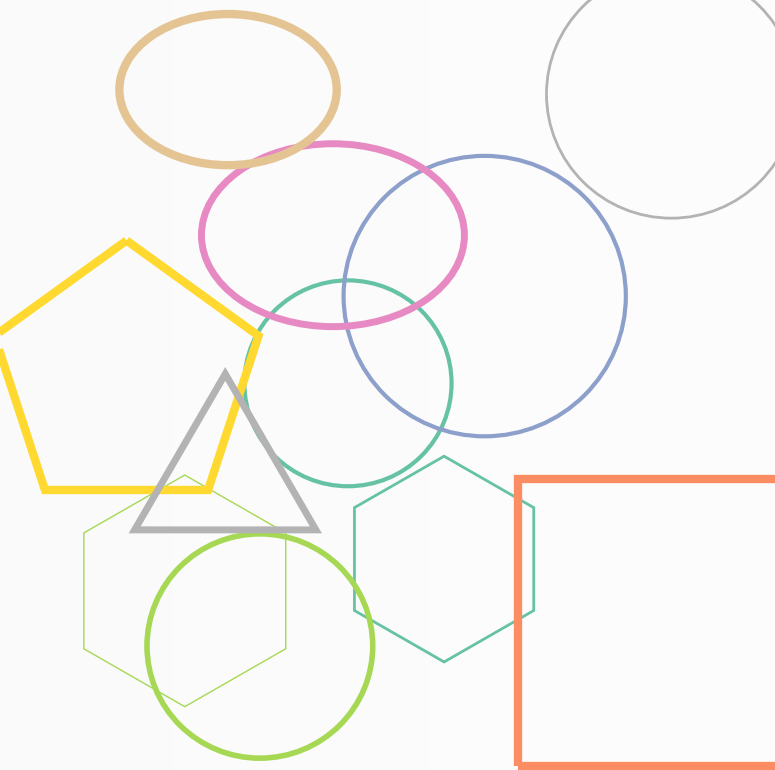[{"shape": "circle", "thickness": 1.5, "radius": 0.67, "center": [0.449, 0.502]}, {"shape": "hexagon", "thickness": 1, "radius": 0.67, "center": [0.573, 0.274]}, {"shape": "square", "thickness": 3, "radius": 0.93, "center": [0.854, 0.192]}, {"shape": "circle", "thickness": 1.5, "radius": 0.91, "center": [0.625, 0.615]}, {"shape": "oval", "thickness": 2.5, "radius": 0.85, "center": [0.43, 0.695]}, {"shape": "circle", "thickness": 2, "radius": 0.73, "center": [0.335, 0.161]}, {"shape": "hexagon", "thickness": 0.5, "radius": 0.75, "center": [0.238, 0.233]}, {"shape": "pentagon", "thickness": 3, "radius": 0.9, "center": [0.163, 0.509]}, {"shape": "oval", "thickness": 3, "radius": 0.7, "center": [0.294, 0.884]}, {"shape": "triangle", "thickness": 2.5, "radius": 0.68, "center": [0.291, 0.379]}, {"shape": "circle", "thickness": 1, "radius": 0.81, "center": [0.866, 0.878]}]